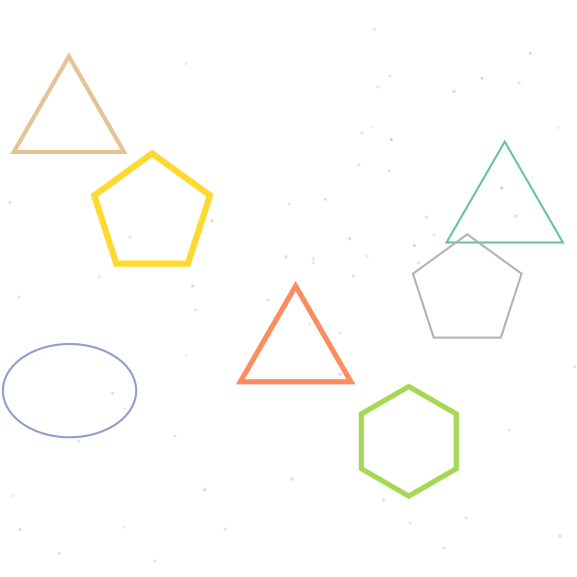[{"shape": "triangle", "thickness": 1, "radius": 0.58, "center": [0.874, 0.637]}, {"shape": "triangle", "thickness": 2.5, "radius": 0.55, "center": [0.512, 0.393]}, {"shape": "oval", "thickness": 1, "radius": 0.58, "center": [0.12, 0.323]}, {"shape": "hexagon", "thickness": 2.5, "radius": 0.47, "center": [0.708, 0.235]}, {"shape": "pentagon", "thickness": 3, "radius": 0.53, "center": [0.263, 0.628]}, {"shape": "triangle", "thickness": 2, "radius": 0.55, "center": [0.119, 0.791]}, {"shape": "pentagon", "thickness": 1, "radius": 0.49, "center": [0.809, 0.495]}]